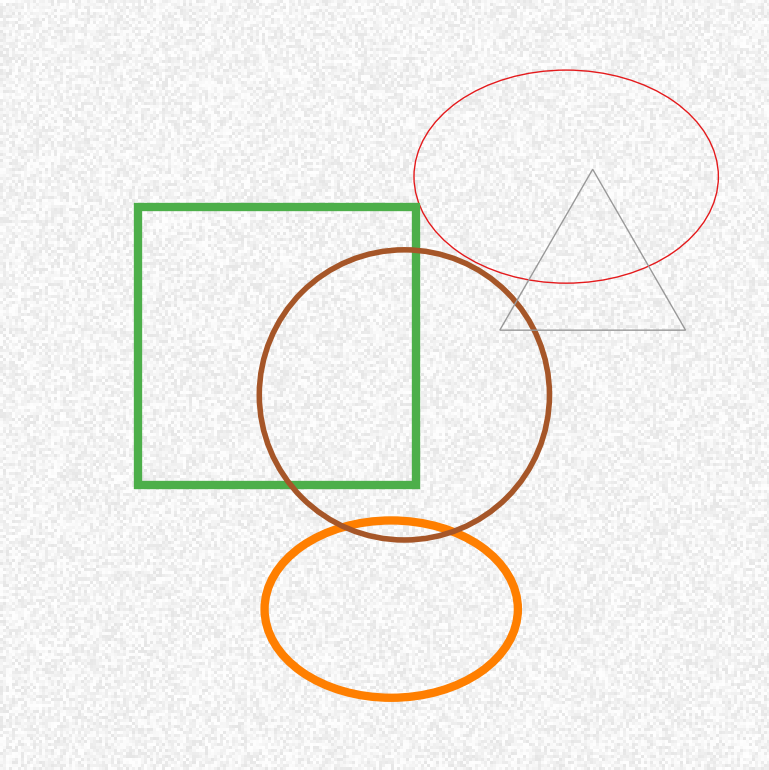[{"shape": "oval", "thickness": 0.5, "radius": 0.99, "center": [0.735, 0.771]}, {"shape": "square", "thickness": 3, "radius": 0.9, "center": [0.36, 0.551]}, {"shape": "oval", "thickness": 3, "radius": 0.82, "center": [0.508, 0.209]}, {"shape": "circle", "thickness": 2, "radius": 0.94, "center": [0.525, 0.487]}, {"shape": "triangle", "thickness": 0.5, "radius": 0.7, "center": [0.77, 0.641]}]